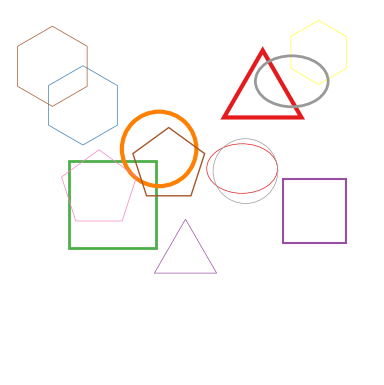[{"shape": "oval", "thickness": 0.5, "radius": 0.46, "center": [0.629, 0.562]}, {"shape": "triangle", "thickness": 3, "radius": 0.58, "center": [0.682, 0.753]}, {"shape": "hexagon", "thickness": 0.5, "radius": 0.52, "center": [0.215, 0.726]}, {"shape": "square", "thickness": 2, "radius": 0.56, "center": [0.293, 0.468]}, {"shape": "square", "thickness": 1.5, "radius": 0.41, "center": [0.817, 0.452]}, {"shape": "triangle", "thickness": 0.5, "radius": 0.47, "center": [0.482, 0.337]}, {"shape": "circle", "thickness": 3, "radius": 0.48, "center": [0.413, 0.613]}, {"shape": "hexagon", "thickness": 0.5, "radius": 0.42, "center": [0.827, 0.864]}, {"shape": "hexagon", "thickness": 0.5, "radius": 0.52, "center": [0.136, 0.828]}, {"shape": "pentagon", "thickness": 1, "radius": 0.49, "center": [0.438, 0.571]}, {"shape": "pentagon", "thickness": 0.5, "radius": 0.51, "center": [0.257, 0.509]}, {"shape": "circle", "thickness": 0.5, "radius": 0.42, "center": [0.638, 0.556]}, {"shape": "oval", "thickness": 2, "radius": 0.47, "center": [0.758, 0.789]}]